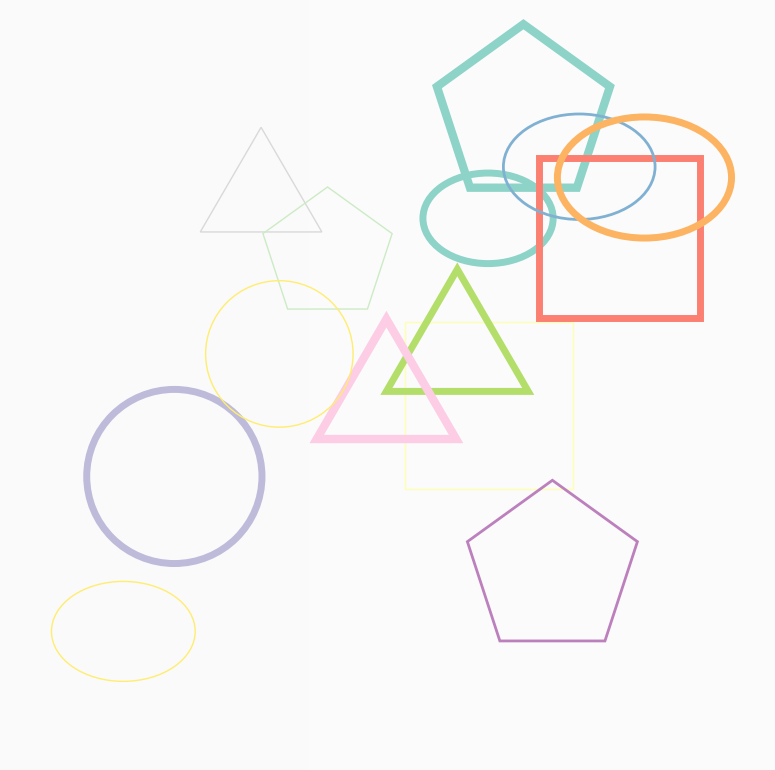[{"shape": "oval", "thickness": 2.5, "radius": 0.42, "center": [0.63, 0.716]}, {"shape": "pentagon", "thickness": 3, "radius": 0.59, "center": [0.675, 0.851]}, {"shape": "square", "thickness": 0.5, "radius": 0.54, "center": [0.631, 0.473]}, {"shape": "circle", "thickness": 2.5, "radius": 0.57, "center": [0.225, 0.381]}, {"shape": "square", "thickness": 2.5, "radius": 0.52, "center": [0.799, 0.692]}, {"shape": "oval", "thickness": 1, "radius": 0.49, "center": [0.747, 0.783]}, {"shape": "oval", "thickness": 2.5, "radius": 0.56, "center": [0.832, 0.769]}, {"shape": "triangle", "thickness": 2.5, "radius": 0.53, "center": [0.59, 0.545]}, {"shape": "triangle", "thickness": 3, "radius": 0.52, "center": [0.499, 0.482]}, {"shape": "triangle", "thickness": 0.5, "radius": 0.45, "center": [0.337, 0.744]}, {"shape": "pentagon", "thickness": 1, "radius": 0.58, "center": [0.713, 0.261]}, {"shape": "pentagon", "thickness": 0.5, "radius": 0.44, "center": [0.423, 0.67]}, {"shape": "circle", "thickness": 0.5, "radius": 0.48, "center": [0.36, 0.54]}, {"shape": "oval", "thickness": 0.5, "radius": 0.46, "center": [0.159, 0.18]}]